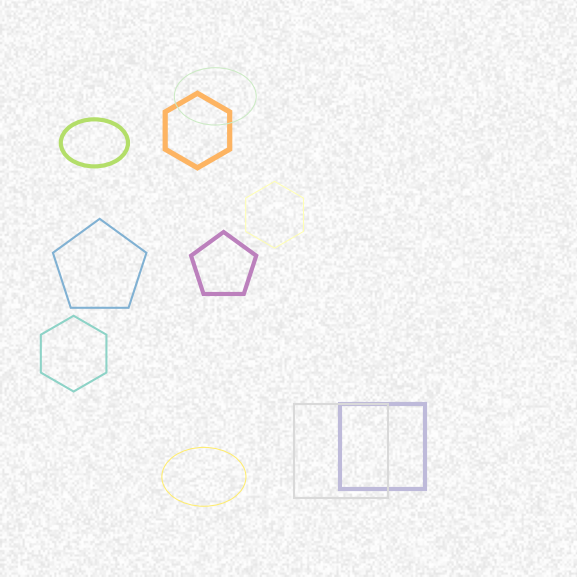[{"shape": "hexagon", "thickness": 1, "radius": 0.33, "center": [0.127, 0.387]}, {"shape": "hexagon", "thickness": 0.5, "radius": 0.29, "center": [0.475, 0.627]}, {"shape": "square", "thickness": 2, "radius": 0.37, "center": [0.662, 0.226]}, {"shape": "pentagon", "thickness": 1, "radius": 0.43, "center": [0.173, 0.535]}, {"shape": "hexagon", "thickness": 2.5, "radius": 0.32, "center": [0.342, 0.773]}, {"shape": "oval", "thickness": 2, "radius": 0.29, "center": [0.163, 0.752]}, {"shape": "square", "thickness": 1, "radius": 0.41, "center": [0.59, 0.218]}, {"shape": "pentagon", "thickness": 2, "radius": 0.3, "center": [0.387, 0.538]}, {"shape": "oval", "thickness": 0.5, "radius": 0.35, "center": [0.373, 0.832]}, {"shape": "oval", "thickness": 0.5, "radius": 0.36, "center": [0.353, 0.173]}]